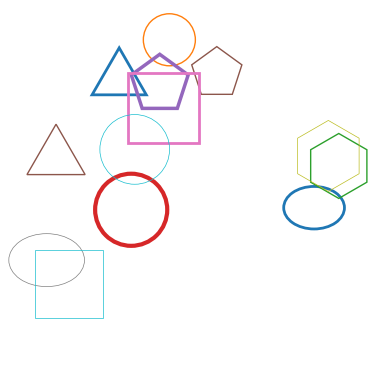[{"shape": "oval", "thickness": 2, "radius": 0.39, "center": [0.816, 0.461]}, {"shape": "triangle", "thickness": 2, "radius": 0.41, "center": [0.31, 0.794]}, {"shape": "circle", "thickness": 1, "radius": 0.34, "center": [0.44, 0.897]}, {"shape": "hexagon", "thickness": 1, "radius": 0.42, "center": [0.88, 0.569]}, {"shape": "circle", "thickness": 3, "radius": 0.47, "center": [0.341, 0.455]}, {"shape": "pentagon", "thickness": 2.5, "radius": 0.39, "center": [0.415, 0.781]}, {"shape": "pentagon", "thickness": 1, "radius": 0.34, "center": [0.563, 0.81]}, {"shape": "triangle", "thickness": 1, "radius": 0.44, "center": [0.146, 0.59]}, {"shape": "square", "thickness": 2, "radius": 0.46, "center": [0.424, 0.719]}, {"shape": "oval", "thickness": 0.5, "radius": 0.49, "center": [0.121, 0.324]}, {"shape": "hexagon", "thickness": 0.5, "radius": 0.46, "center": [0.853, 0.595]}, {"shape": "circle", "thickness": 0.5, "radius": 0.45, "center": [0.35, 0.612]}, {"shape": "square", "thickness": 0.5, "radius": 0.44, "center": [0.178, 0.263]}]